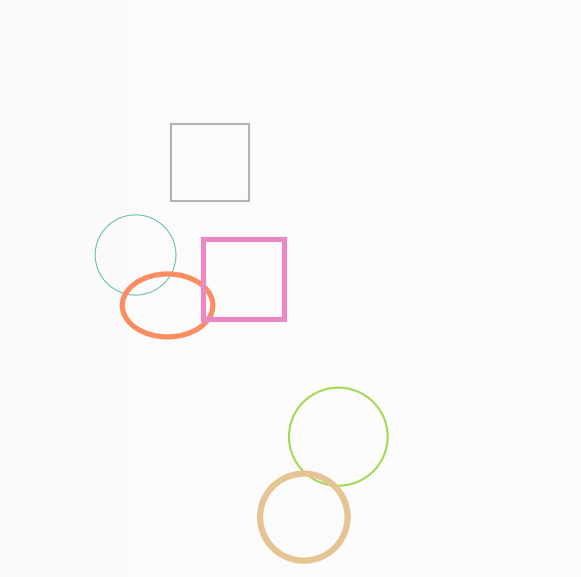[{"shape": "circle", "thickness": 0.5, "radius": 0.35, "center": [0.233, 0.558]}, {"shape": "oval", "thickness": 2.5, "radius": 0.39, "center": [0.288, 0.47]}, {"shape": "square", "thickness": 2.5, "radius": 0.35, "center": [0.419, 0.516]}, {"shape": "circle", "thickness": 1, "radius": 0.42, "center": [0.582, 0.243]}, {"shape": "circle", "thickness": 3, "radius": 0.38, "center": [0.523, 0.104]}, {"shape": "square", "thickness": 1, "radius": 0.34, "center": [0.361, 0.718]}]